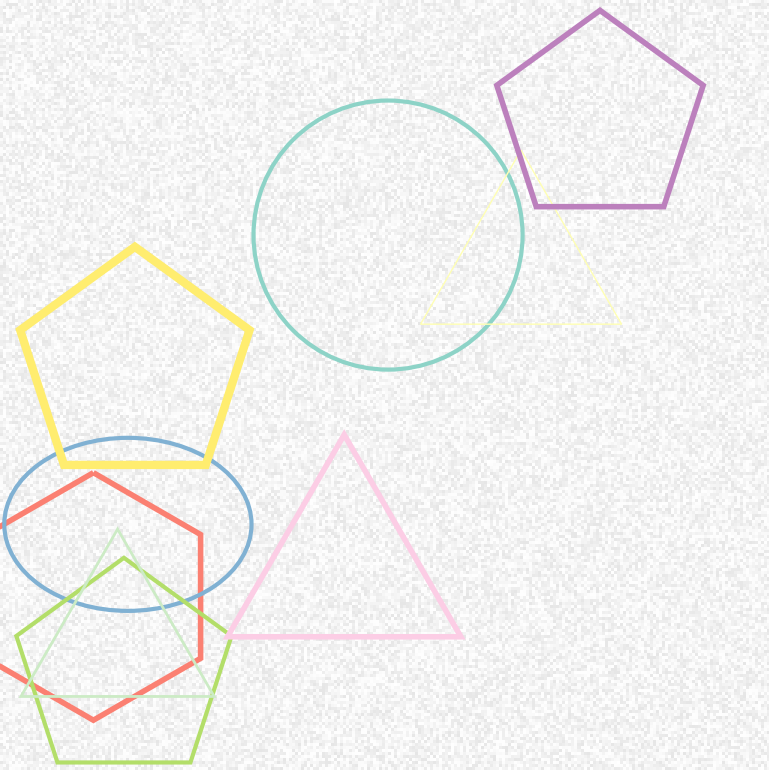[{"shape": "circle", "thickness": 1.5, "radius": 0.87, "center": [0.504, 0.695]}, {"shape": "triangle", "thickness": 0.5, "radius": 0.75, "center": [0.677, 0.654]}, {"shape": "hexagon", "thickness": 2, "radius": 0.8, "center": [0.121, 0.225]}, {"shape": "oval", "thickness": 1.5, "radius": 0.8, "center": [0.166, 0.319]}, {"shape": "pentagon", "thickness": 1.5, "radius": 0.73, "center": [0.161, 0.129]}, {"shape": "triangle", "thickness": 2, "radius": 0.87, "center": [0.447, 0.261]}, {"shape": "pentagon", "thickness": 2, "radius": 0.7, "center": [0.779, 0.846]}, {"shape": "triangle", "thickness": 1, "radius": 0.72, "center": [0.153, 0.168]}, {"shape": "pentagon", "thickness": 3, "radius": 0.78, "center": [0.175, 0.523]}]